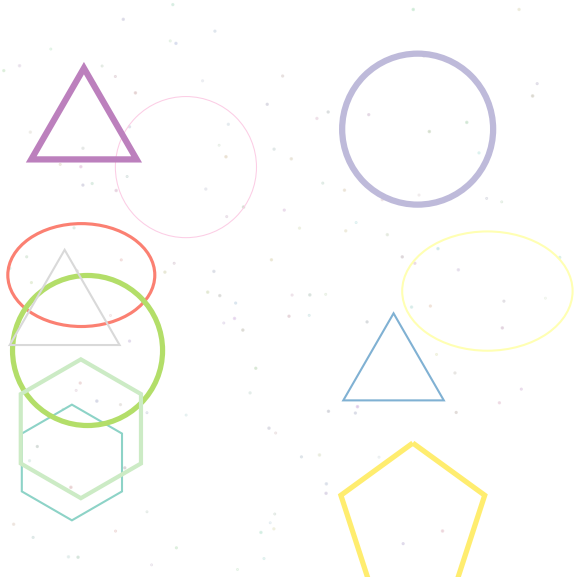[{"shape": "hexagon", "thickness": 1, "radius": 0.5, "center": [0.125, 0.198]}, {"shape": "oval", "thickness": 1, "radius": 0.74, "center": [0.844, 0.495]}, {"shape": "circle", "thickness": 3, "radius": 0.65, "center": [0.723, 0.776]}, {"shape": "oval", "thickness": 1.5, "radius": 0.64, "center": [0.141, 0.523]}, {"shape": "triangle", "thickness": 1, "radius": 0.5, "center": [0.681, 0.356]}, {"shape": "circle", "thickness": 2.5, "radius": 0.65, "center": [0.152, 0.392]}, {"shape": "circle", "thickness": 0.5, "radius": 0.61, "center": [0.322, 0.71]}, {"shape": "triangle", "thickness": 1, "radius": 0.55, "center": [0.112, 0.457]}, {"shape": "triangle", "thickness": 3, "radius": 0.53, "center": [0.145, 0.776]}, {"shape": "hexagon", "thickness": 2, "radius": 0.6, "center": [0.14, 0.257]}, {"shape": "pentagon", "thickness": 2.5, "radius": 0.65, "center": [0.715, 0.101]}]